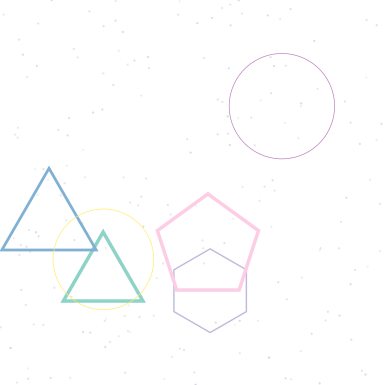[{"shape": "triangle", "thickness": 2.5, "radius": 0.6, "center": [0.268, 0.278]}, {"shape": "hexagon", "thickness": 1, "radius": 0.54, "center": [0.546, 0.245]}, {"shape": "triangle", "thickness": 2, "radius": 0.71, "center": [0.127, 0.421]}, {"shape": "pentagon", "thickness": 2.5, "radius": 0.69, "center": [0.54, 0.358]}, {"shape": "circle", "thickness": 0.5, "radius": 0.68, "center": [0.732, 0.724]}, {"shape": "circle", "thickness": 0.5, "radius": 0.65, "center": [0.269, 0.326]}]